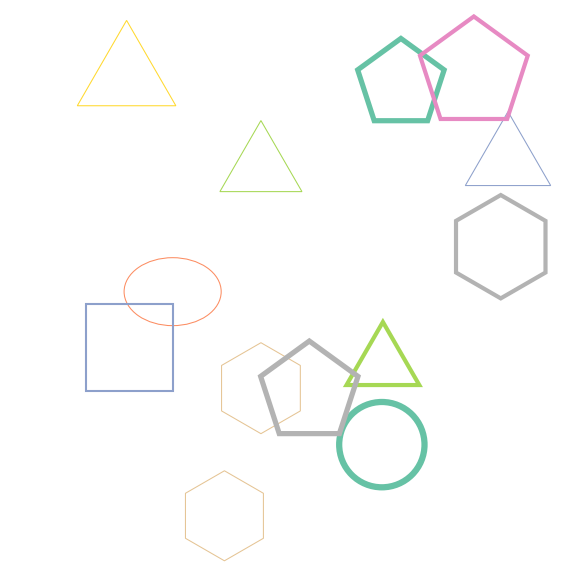[{"shape": "circle", "thickness": 3, "radius": 0.37, "center": [0.661, 0.229]}, {"shape": "pentagon", "thickness": 2.5, "radius": 0.39, "center": [0.694, 0.854]}, {"shape": "oval", "thickness": 0.5, "radius": 0.42, "center": [0.299, 0.494]}, {"shape": "square", "thickness": 1, "radius": 0.38, "center": [0.224, 0.398]}, {"shape": "triangle", "thickness": 0.5, "radius": 0.43, "center": [0.88, 0.72]}, {"shape": "pentagon", "thickness": 2, "radius": 0.49, "center": [0.821, 0.872]}, {"shape": "triangle", "thickness": 0.5, "radius": 0.41, "center": [0.452, 0.708]}, {"shape": "triangle", "thickness": 2, "radius": 0.36, "center": [0.663, 0.369]}, {"shape": "triangle", "thickness": 0.5, "radius": 0.49, "center": [0.219, 0.865]}, {"shape": "hexagon", "thickness": 0.5, "radius": 0.39, "center": [0.452, 0.327]}, {"shape": "hexagon", "thickness": 0.5, "radius": 0.39, "center": [0.389, 0.106]}, {"shape": "hexagon", "thickness": 2, "radius": 0.45, "center": [0.867, 0.572]}, {"shape": "pentagon", "thickness": 2.5, "radius": 0.44, "center": [0.536, 0.32]}]